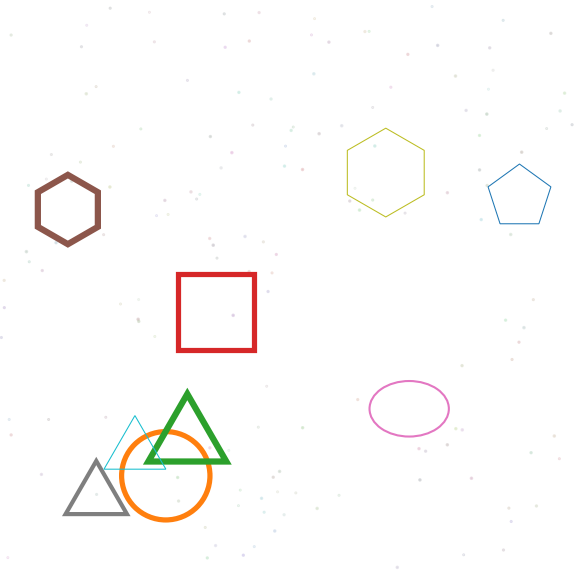[{"shape": "pentagon", "thickness": 0.5, "radius": 0.29, "center": [0.9, 0.658]}, {"shape": "circle", "thickness": 2.5, "radius": 0.38, "center": [0.287, 0.175]}, {"shape": "triangle", "thickness": 3, "radius": 0.39, "center": [0.324, 0.239]}, {"shape": "square", "thickness": 2.5, "radius": 0.33, "center": [0.375, 0.458]}, {"shape": "hexagon", "thickness": 3, "radius": 0.3, "center": [0.118, 0.636]}, {"shape": "oval", "thickness": 1, "radius": 0.34, "center": [0.709, 0.291]}, {"shape": "triangle", "thickness": 2, "radius": 0.31, "center": [0.167, 0.14]}, {"shape": "hexagon", "thickness": 0.5, "radius": 0.38, "center": [0.668, 0.7]}, {"shape": "triangle", "thickness": 0.5, "radius": 0.31, "center": [0.234, 0.218]}]